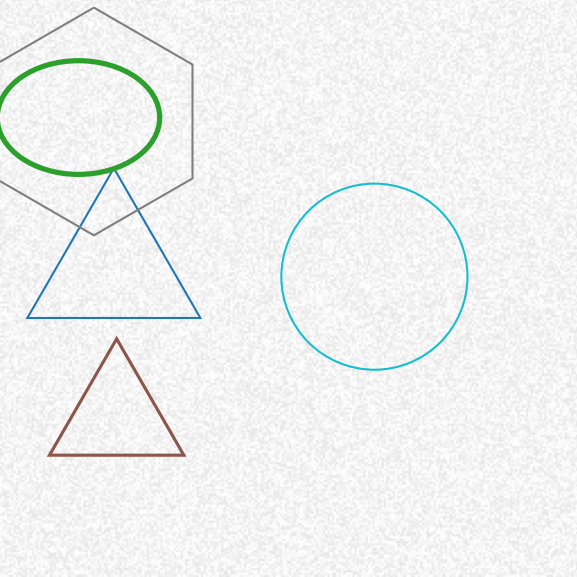[{"shape": "triangle", "thickness": 1, "radius": 0.86, "center": [0.197, 0.535]}, {"shape": "oval", "thickness": 2.5, "radius": 0.7, "center": [0.136, 0.796]}, {"shape": "triangle", "thickness": 1.5, "radius": 0.67, "center": [0.202, 0.278]}, {"shape": "hexagon", "thickness": 1, "radius": 0.99, "center": [0.163, 0.789]}, {"shape": "circle", "thickness": 1, "radius": 0.81, "center": [0.648, 0.52]}]